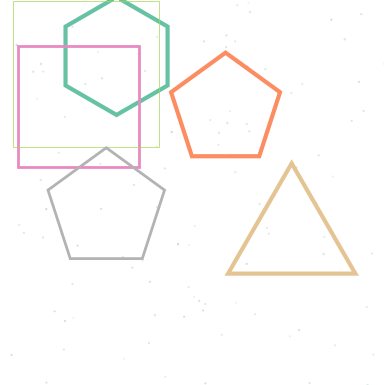[{"shape": "hexagon", "thickness": 3, "radius": 0.77, "center": [0.303, 0.855]}, {"shape": "pentagon", "thickness": 3, "radius": 0.74, "center": [0.586, 0.715]}, {"shape": "square", "thickness": 2, "radius": 0.79, "center": [0.203, 0.723]}, {"shape": "square", "thickness": 0.5, "radius": 0.95, "center": [0.224, 0.809]}, {"shape": "triangle", "thickness": 3, "radius": 0.95, "center": [0.758, 0.385]}, {"shape": "pentagon", "thickness": 2, "radius": 0.8, "center": [0.276, 0.457]}]